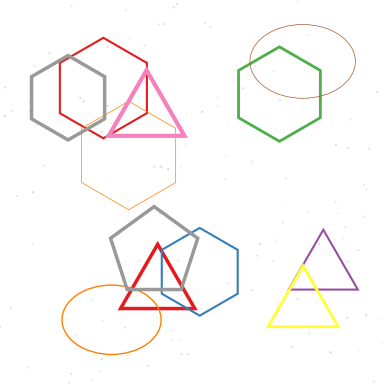[{"shape": "hexagon", "thickness": 1.5, "radius": 0.65, "center": [0.269, 0.771]}, {"shape": "triangle", "thickness": 2.5, "radius": 0.56, "center": [0.41, 0.254]}, {"shape": "hexagon", "thickness": 1.5, "radius": 0.57, "center": [0.519, 0.294]}, {"shape": "hexagon", "thickness": 2, "radius": 0.61, "center": [0.726, 0.756]}, {"shape": "triangle", "thickness": 1.5, "radius": 0.52, "center": [0.84, 0.3]}, {"shape": "hexagon", "thickness": 0.5, "radius": 0.7, "center": [0.334, 0.596]}, {"shape": "oval", "thickness": 1, "radius": 0.64, "center": [0.29, 0.169]}, {"shape": "triangle", "thickness": 2, "radius": 0.53, "center": [0.787, 0.204]}, {"shape": "oval", "thickness": 0.5, "radius": 0.68, "center": [0.786, 0.841]}, {"shape": "triangle", "thickness": 3, "radius": 0.57, "center": [0.381, 0.704]}, {"shape": "hexagon", "thickness": 2.5, "radius": 0.55, "center": [0.177, 0.746]}, {"shape": "pentagon", "thickness": 2.5, "radius": 0.6, "center": [0.4, 0.344]}]